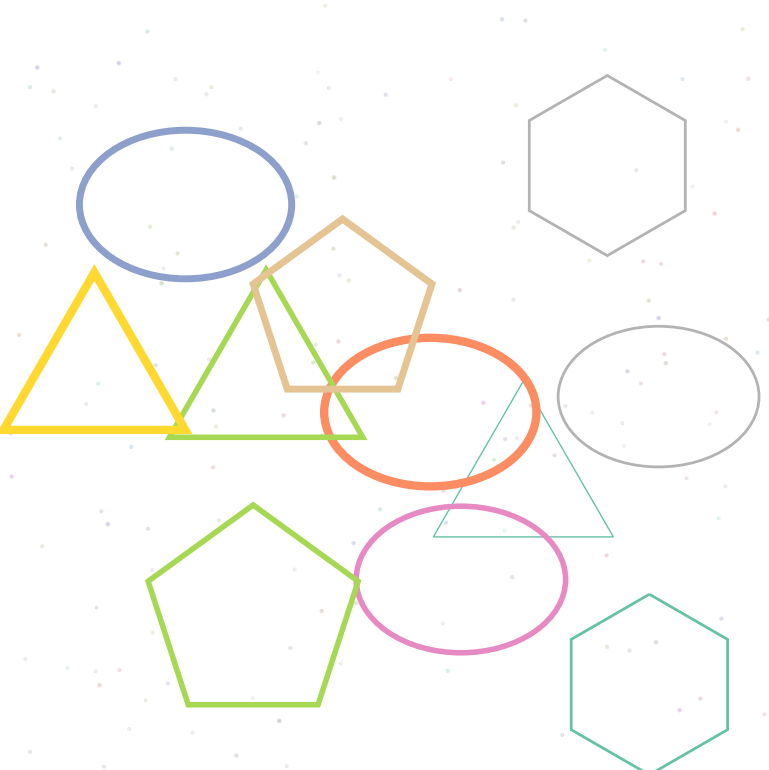[{"shape": "triangle", "thickness": 0.5, "radius": 0.67, "center": [0.68, 0.37]}, {"shape": "hexagon", "thickness": 1, "radius": 0.59, "center": [0.843, 0.111]}, {"shape": "oval", "thickness": 3, "radius": 0.69, "center": [0.559, 0.465]}, {"shape": "oval", "thickness": 2.5, "radius": 0.69, "center": [0.241, 0.734]}, {"shape": "oval", "thickness": 2, "radius": 0.68, "center": [0.599, 0.247]}, {"shape": "triangle", "thickness": 2, "radius": 0.72, "center": [0.346, 0.505]}, {"shape": "pentagon", "thickness": 2, "radius": 0.72, "center": [0.329, 0.201]}, {"shape": "triangle", "thickness": 3, "radius": 0.68, "center": [0.123, 0.51]}, {"shape": "pentagon", "thickness": 2.5, "radius": 0.61, "center": [0.445, 0.593]}, {"shape": "oval", "thickness": 1, "radius": 0.65, "center": [0.855, 0.485]}, {"shape": "hexagon", "thickness": 1, "radius": 0.58, "center": [0.789, 0.785]}]